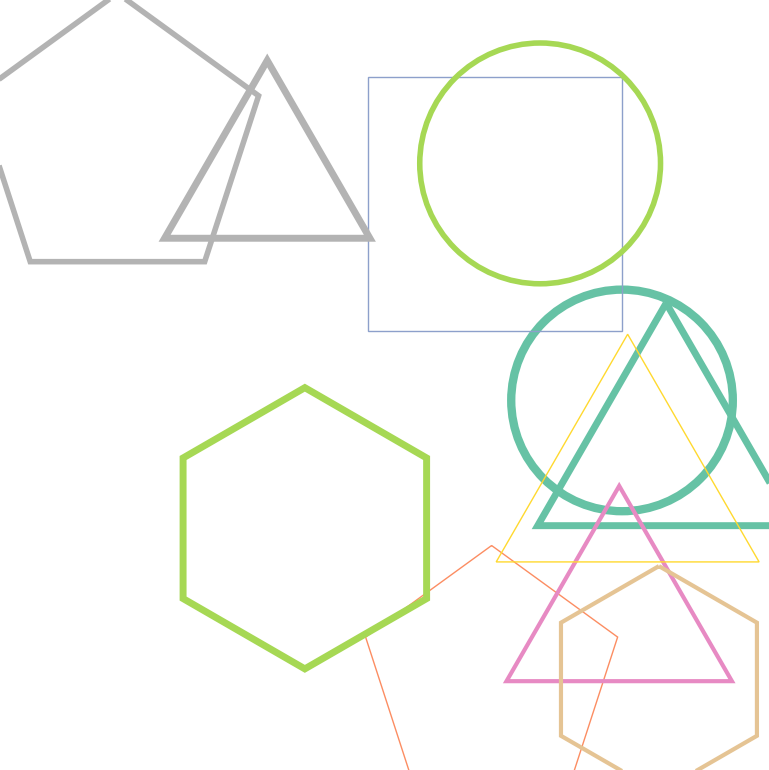[{"shape": "triangle", "thickness": 2.5, "radius": 0.96, "center": [0.865, 0.414]}, {"shape": "circle", "thickness": 3, "radius": 0.72, "center": [0.808, 0.48]}, {"shape": "pentagon", "thickness": 0.5, "radius": 0.86, "center": [0.638, 0.119]}, {"shape": "square", "thickness": 0.5, "radius": 0.82, "center": [0.642, 0.735]}, {"shape": "triangle", "thickness": 1.5, "radius": 0.85, "center": [0.804, 0.2]}, {"shape": "circle", "thickness": 2, "radius": 0.78, "center": [0.701, 0.788]}, {"shape": "hexagon", "thickness": 2.5, "radius": 0.91, "center": [0.396, 0.314]}, {"shape": "triangle", "thickness": 0.5, "radius": 0.99, "center": [0.815, 0.369]}, {"shape": "hexagon", "thickness": 1.5, "radius": 0.73, "center": [0.856, 0.118]}, {"shape": "triangle", "thickness": 2.5, "radius": 0.77, "center": [0.347, 0.768]}, {"shape": "pentagon", "thickness": 2, "radius": 0.96, "center": [0.153, 0.816]}]